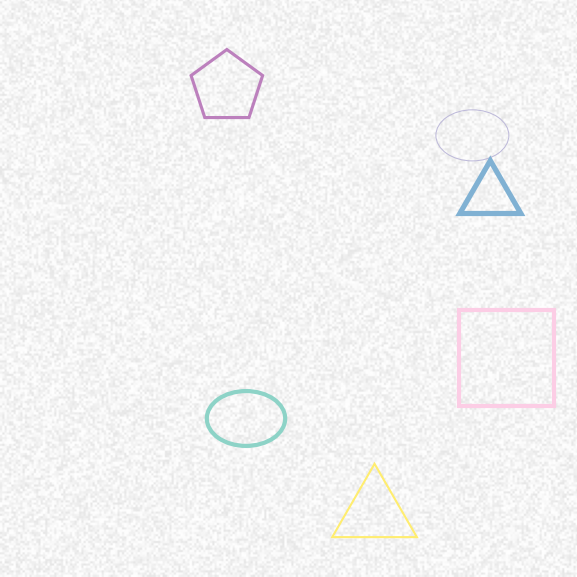[{"shape": "oval", "thickness": 2, "radius": 0.34, "center": [0.426, 0.274]}, {"shape": "oval", "thickness": 0.5, "radius": 0.32, "center": [0.818, 0.765]}, {"shape": "triangle", "thickness": 2.5, "radius": 0.31, "center": [0.849, 0.66]}, {"shape": "square", "thickness": 2, "radius": 0.41, "center": [0.877, 0.38]}, {"shape": "pentagon", "thickness": 1.5, "radius": 0.33, "center": [0.393, 0.848]}, {"shape": "triangle", "thickness": 1, "radius": 0.42, "center": [0.649, 0.111]}]